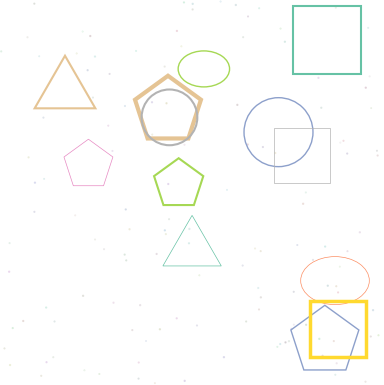[{"shape": "square", "thickness": 1.5, "radius": 0.44, "center": [0.85, 0.897]}, {"shape": "triangle", "thickness": 0.5, "radius": 0.44, "center": [0.499, 0.353]}, {"shape": "oval", "thickness": 0.5, "radius": 0.45, "center": [0.87, 0.271]}, {"shape": "circle", "thickness": 1, "radius": 0.45, "center": [0.723, 0.657]}, {"shape": "pentagon", "thickness": 1, "radius": 0.46, "center": [0.844, 0.114]}, {"shape": "pentagon", "thickness": 0.5, "radius": 0.33, "center": [0.23, 0.572]}, {"shape": "oval", "thickness": 1, "radius": 0.33, "center": [0.53, 0.821]}, {"shape": "pentagon", "thickness": 1.5, "radius": 0.34, "center": [0.464, 0.522]}, {"shape": "square", "thickness": 2.5, "radius": 0.36, "center": [0.877, 0.146]}, {"shape": "pentagon", "thickness": 3, "radius": 0.45, "center": [0.436, 0.713]}, {"shape": "triangle", "thickness": 1.5, "radius": 0.46, "center": [0.169, 0.764]}, {"shape": "circle", "thickness": 1.5, "radius": 0.36, "center": [0.44, 0.695]}, {"shape": "square", "thickness": 0.5, "radius": 0.36, "center": [0.784, 0.596]}]